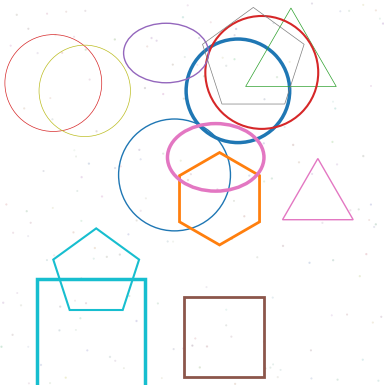[{"shape": "circle", "thickness": 2.5, "radius": 0.67, "center": [0.618, 0.764]}, {"shape": "circle", "thickness": 1, "radius": 0.73, "center": [0.453, 0.546]}, {"shape": "hexagon", "thickness": 2, "radius": 0.6, "center": [0.57, 0.484]}, {"shape": "triangle", "thickness": 0.5, "radius": 0.68, "center": [0.756, 0.843]}, {"shape": "circle", "thickness": 1.5, "radius": 0.73, "center": [0.68, 0.812]}, {"shape": "circle", "thickness": 0.5, "radius": 0.63, "center": [0.138, 0.784]}, {"shape": "oval", "thickness": 1, "radius": 0.55, "center": [0.431, 0.862]}, {"shape": "square", "thickness": 2, "radius": 0.52, "center": [0.582, 0.124]}, {"shape": "triangle", "thickness": 1, "radius": 0.53, "center": [0.826, 0.482]}, {"shape": "oval", "thickness": 2.5, "radius": 0.63, "center": [0.56, 0.591]}, {"shape": "pentagon", "thickness": 0.5, "radius": 0.69, "center": [0.658, 0.842]}, {"shape": "circle", "thickness": 0.5, "radius": 0.59, "center": [0.22, 0.764]}, {"shape": "pentagon", "thickness": 1.5, "radius": 0.59, "center": [0.25, 0.29]}, {"shape": "square", "thickness": 2.5, "radius": 0.7, "center": [0.237, 0.134]}]